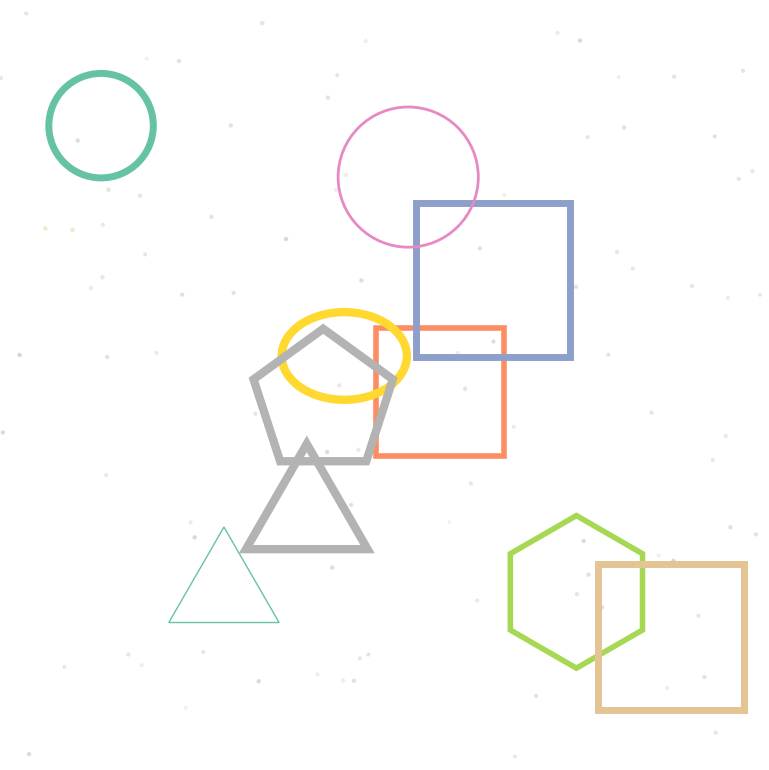[{"shape": "triangle", "thickness": 0.5, "radius": 0.41, "center": [0.291, 0.233]}, {"shape": "circle", "thickness": 2.5, "radius": 0.34, "center": [0.131, 0.837]}, {"shape": "square", "thickness": 2, "radius": 0.41, "center": [0.572, 0.491]}, {"shape": "square", "thickness": 2.5, "radius": 0.5, "center": [0.641, 0.636]}, {"shape": "circle", "thickness": 1, "radius": 0.46, "center": [0.53, 0.77]}, {"shape": "hexagon", "thickness": 2, "radius": 0.5, "center": [0.749, 0.231]}, {"shape": "oval", "thickness": 3, "radius": 0.41, "center": [0.447, 0.538]}, {"shape": "square", "thickness": 2.5, "radius": 0.47, "center": [0.872, 0.173]}, {"shape": "triangle", "thickness": 3, "radius": 0.46, "center": [0.398, 0.332]}, {"shape": "pentagon", "thickness": 3, "radius": 0.48, "center": [0.42, 0.478]}]